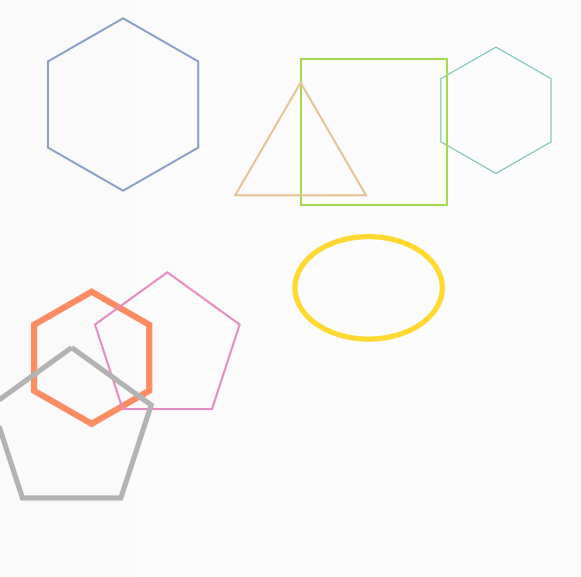[{"shape": "hexagon", "thickness": 0.5, "radius": 0.55, "center": [0.853, 0.808]}, {"shape": "hexagon", "thickness": 3, "radius": 0.57, "center": [0.158, 0.38]}, {"shape": "hexagon", "thickness": 1, "radius": 0.75, "center": [0.212, 0.818]}, {"shape": "pentagon", "thickness": 1, "radius": 0.65, "center": [0.288, 0.397]}, {"shape": "square", "thickness": 1, "radius": 0.63, "center": [0.643, 0.77]}, {"shape": "oval", "thickness": 2.5, "radius": 0.63, "center": [0.634, 0.501]}, {"shape": "triangle", "thickness": 1, "radius": 0.65, "center": [0.517, 0.726]}, {"shape": "pentagon", "thickness": 2.5, "radius": 0.72, "center": [0.123, 0.253]}]